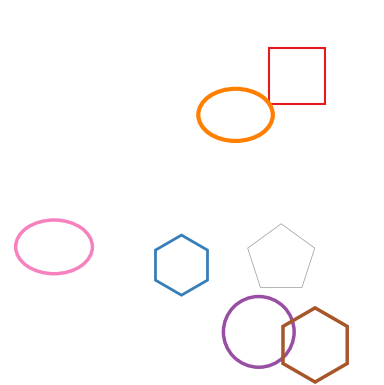[{"shape": "square", "thickness": 1.5, "radius": 0.36, "center": [0.771, 0.802]}, {"shape": "hexagon", "thickness": 2, "radius": 0.39, "center": [0.471, 0.311]}, {"shape": "circle", "thickness": 2.5, "radius": 0.46, "center": [0.672, 0.138]}, {"shape": "oval", "thickness": 3, "radius": 0.48, "center": [0.612, 0.702]}, {"shape": "hexagon", "thickness": 2.5, "radius": 0.48, "center": [0.818, 0.104]}, {"shape": "oval", "thickness": 2.5, "radius": 0.5, "center": [0.14, 0.359]}, {"shape": "pentagon", "thickness": 0.5, "radius": 0.46, "center": [0.73, 0.327]}]